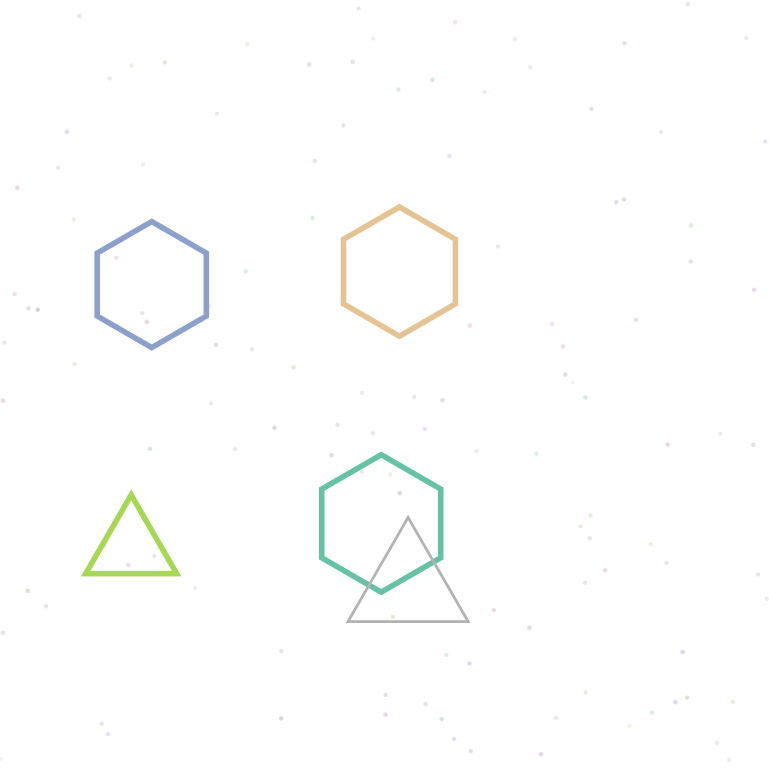[{"shape": "hexagon", "thickness": 2, "radius": 0.45, "center": [0.495, 0.32]}, {"shape": "hexagon", "thickness": 2, "radius": 0.41, "center": [0.197, 0.63]}, {"shape": "triangle", "thickness": 2, "radius": 0.34, "center": [0.17, 0.289]}, {"shape": "hexagon", "thickness": 2, "radius": 0.42, "center": [0.519, 0.647]}, {"shape": "triangle", "thickness": 1, "radius": 0.45, "center": [0.53, 0.238]}]